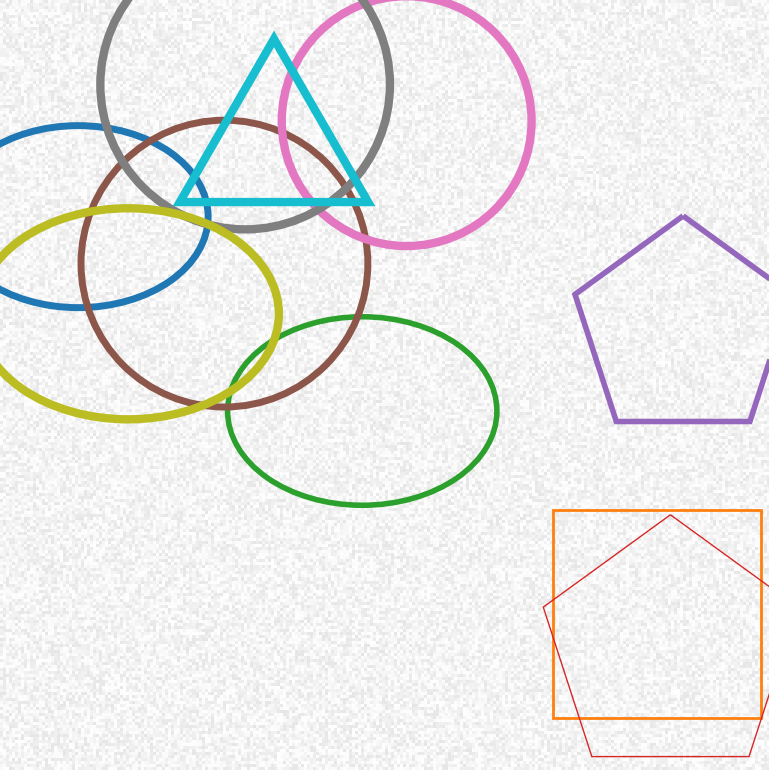[{"shape": "oval", "thickness": 2.5, "radius": 0.84, "center": [0.101, 0.719]}, {"shape": "square", "thickness": 1, "radius": 0.67, "center": [0.853, 0.202]}, {"shape": "oval", "thickness": 2, "radius": 0.87, "center": [0.47, 0.466]}, {"shape": "pentagon", "thickness": 0.5, "radius": 0.87, "center": [0.871, 0.158]}, {"shape": "pentagon", "thickness": 2, "radius": 0.74, "center": [0.887, 0.572]}, {"shape": "circle", "thickness": 2.5, "radius": 0.93, "center": [0.291, 0.658]}, {"shape": "circle", "thickness": 3, "radius": 0.81, "center": [0.528, 0.843]}, {"shape": "circle", "thickness": 3, "radius": 0.94, "center": [0.318, 0.89]}, {"shape": "oval", "thickness": 3, "radius": 0.98, "center": [0.166, 0.592]}, {"shape": "triangle", "thickness": 3, "radius": 0.71, "center": [0.356, 0.808]}]